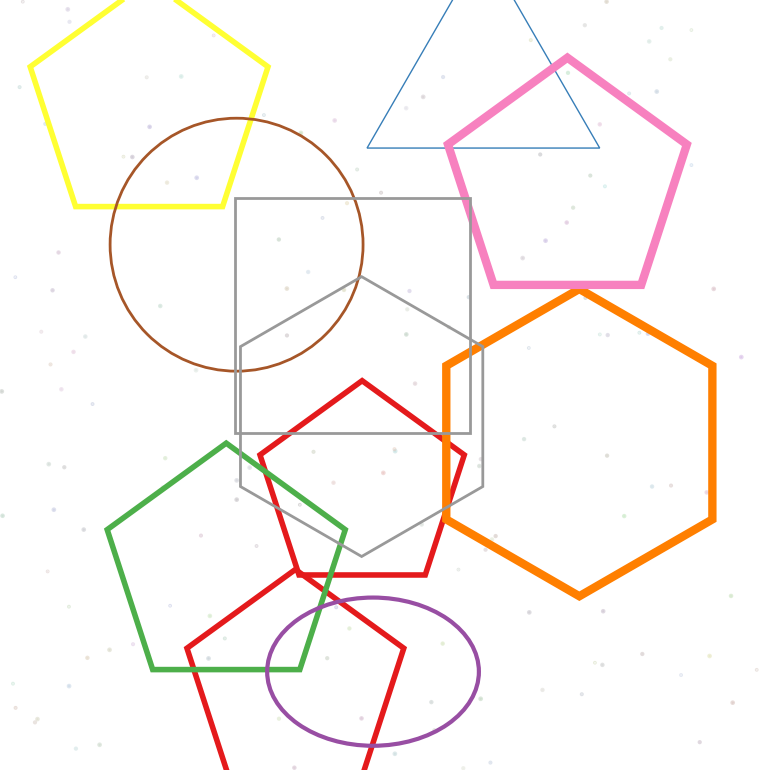[{"shape": "pentagon", "thickness": 2, "radius": 0.74, "center": [0.384, 0.112]}, {"shape": "pentagon", "thickness": 2, "radius": 0.7, "center": [0.47, 0.366]}, {"shape": "triangle", "thickness": 0.5, "radius": 0.87, "center": [0.628, 0.895]}, {"shape": "pentagon", "thickness": 2, "radius": 0.81, "center": [0.294, 0.262]}, {"shape": "oval", "thickness": 1.5, "radius": 0.69, "center": [0.484, 0.128]}, {"shape": "hexagon", "thickness": 3, "radius": 1.0, "center": [0.752, 0.425]}, {"shape": "pentagon", "thickness": 2, "radius": 0.81, "center": [0.194, 0.863]}, {"shape": "circle", "thickness": 1, "radius": 0.82, "center": [0.307, 0.682]}, {"shape": "pentagon", "thickness": 3, "radius": 0.82, "center": [0.737, 0.762]}, {"shape": "square", "thickness": 1, "radius": 0.76, "center": [0.458, 0.59]}, {"shape": "hexagon", "thickness": 1, "radius": 0.91, "center": [0.47, 0.459]}]